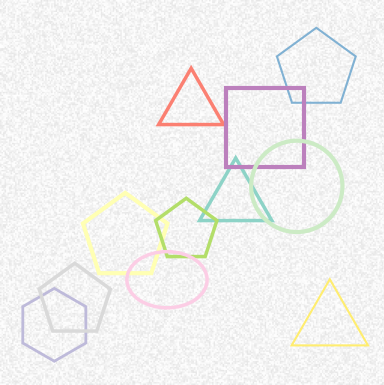[{"shape": "triangle", "thickness": 2.5, "radius": 0.54, "center": [0.612, 0.481]}, {"shape": "pentagon", "thickness": 3, "radius": 0.58, "center": [0.325, 0.384]}, {"shape": "hexagon", "thickness": 2, "radius": 0.47, "center": [0.141, 0.156]}, {"shape": "triangle", "thickness": 2.5, "radius": 0.49, "center": [0.496, 0.725]}, {"shape": "pentagon", "thickness": 1.5, "radius": 0.54, "center": [0.822, 0.82]}, {"shape": "pentagon", "thickness": 2.5, "radius": 0.42, "center": [0.484, 0.401]}, {"shape": "oval", "thickness": 2.5, "radius": 0.52, "center": [0.434, 0.273]}, {"shape": "pentagon", "thickness": 2.5, "radius": 0.49, "center": [0.194, 0.219]}, {"shape": "square", "thickness": 3, "radius": 0.51, "center": [0.689, 0.669]}, {"shape": "circle", "thickness": 3, "radius": 0.59, "center": [0.771, 0.516]}, {"shape": "triangle", "thickness": 1.5, "radius": 0.57, "center": [0.857, 0.16]}]